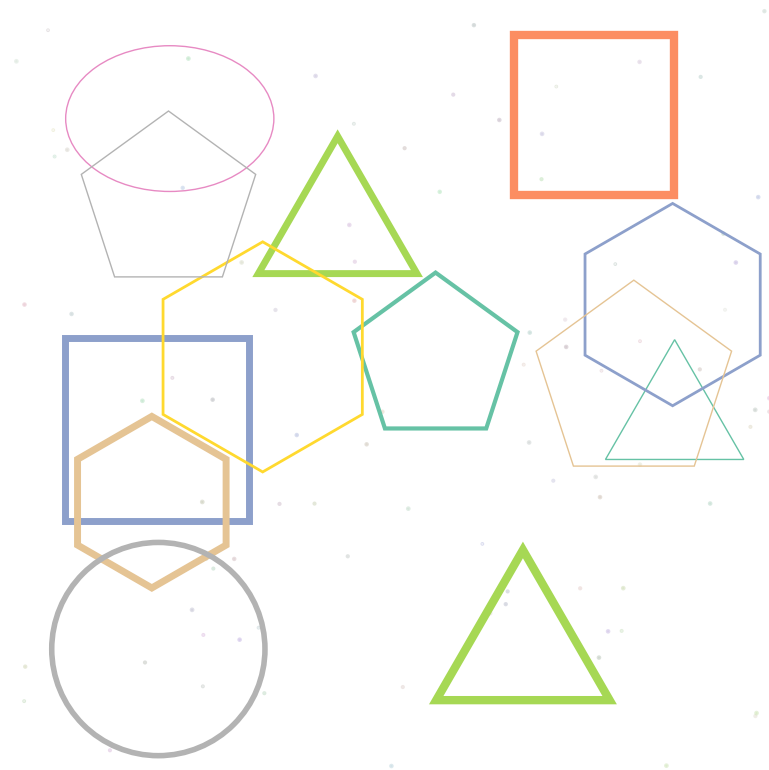[{"shape": "triangle", "thickness": 0.5, "radius": 0.52, "center": [0.876, 0.455]}, {"shape": "pentagon", "thickness": 1.5, "radius": 0.56, "center": [0.566, 0.534]}, {"shape": "square", "thickness": 3, "radius": 0.52, "center": [0.771, 0.851]}, {"shape": "hexagon", "thickness": 1, "radius": 0.66, "center": [0.874, 0.604]}, {"shape": "square", "thickness": 2.5, "radius": 0.6, "center": [0.204, 0.442]}, {"shape": "oval", "thickness": 0.5, "radius": 0.68, "center": [0.22, 0.846]}, {"shape": "triangle", "thickness": 3, "radius": 0.65, "center": [0.679, 0.156]}, {"shape": "triangle", "thickness": 2.5, "radius": 0.59, "center": [0.438, 0.704]}, {"shape": "hexagon", "thickness": 1, "radius": 0.75, "center": [0.341, 0.537]}, {"shape": "hexagon", "thickness": 2.5, "radius": 0.56, "center": [0.197, 0.348]}, {"shape": "pentagon", "thickness": 0.5, "radius": 0.67, "center": [0.823, 0.503]}, {"shape": "pentagon", "thickness": 0.5, "radius": 0.6, "center": [0.219, 0.737]}, {"shape": "circle", "thickness": 2, "radius": 0.69, "center": [0.206, 0.157]}]